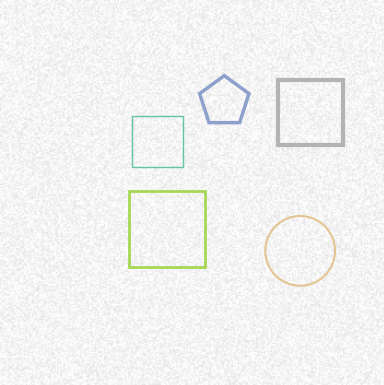[{"shape": "square", "thickness": 1, "radius": 0.34, "center": [0.409, 0.632]}, {"shape": "pentagon", "thickness": 2.5, "radius": 0.34, "center": [0.583, 0.736]}, {"shape": "square", "thickness": 2, "radius": 0.49, "center": [0.434, 0.405]}, {"shape": "circle", "thickness": 1.5, "radius": 0.45, "center": [0.78, 0.348]}, {"shape": "square", "thickness": 3, "radius": 0.42, "center": [0.806, 0.708]}]